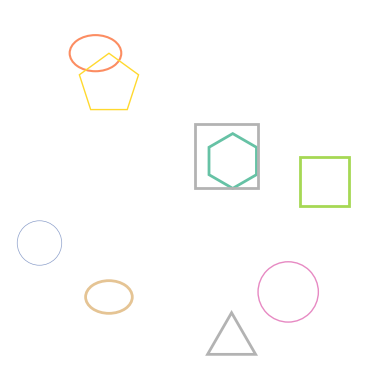[{"shape": "hexagon", "thickness": 2, "radius": 0.36, "center": [0.604, 0.582]}, {"shape": "oval", "thickness": 1.5, "radius": 0.34, "center": [0.248, 0.862]}, {"shape": "circle", "thickness": 0.5, "radius": 0.29, "center": [0.103, 0.369]}, {"shape": "circle", "thickness": 1, "radius": 0.39, "center": [0.749, 0.242]}, {"shape": "square", "thickness": 2, "radius": 0.32, "center": [0.843, 0.529]}, {"shape": "pentagon", "thickness": 1, "radius": 0.4, "center": [0.283, 0.781]}, {"shape": "oval", "thickness": 2, "radius": 0.3, "center": [0.283, 0.229]}, {"shape": "triangle", "thickness": 2, "radius": 0.36, "center": [0.602, 0.116]}, {"shape": "square", "thickness": 2, "radius": 0.42, "center": [0.588, 0.595]}]